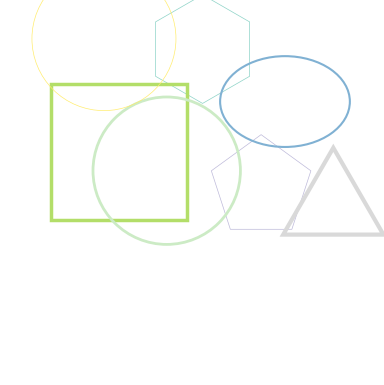[{"shape": "hexagon", "thickness": 0.5, "radius": 0.71, "center": [0.526, 0.872]}, {"shape": "pentagon", "thickness": 0.5, "radius": 0.68, "center": [0.678, 0.514]}, {"shape": "oval", "thickness": 1.5, "radius": 0.84, "center": [0.74, 0.736]}, {"shape": "square", "thickness": 2.5, "radius": 0.88, "center": [0.31, 0.605]}, {"shape": "triangle", "thickness": 3, "radius": 0.75, "center": [0.866, 0.466]}, {"shape": "circle", "thickness": 2, "radius": 0.96, "center": [0.433, 0.557]}, {"shape": "circle", "thickness": 0.5, "radius": 0.94, "center": [0.27, 0.9]}]